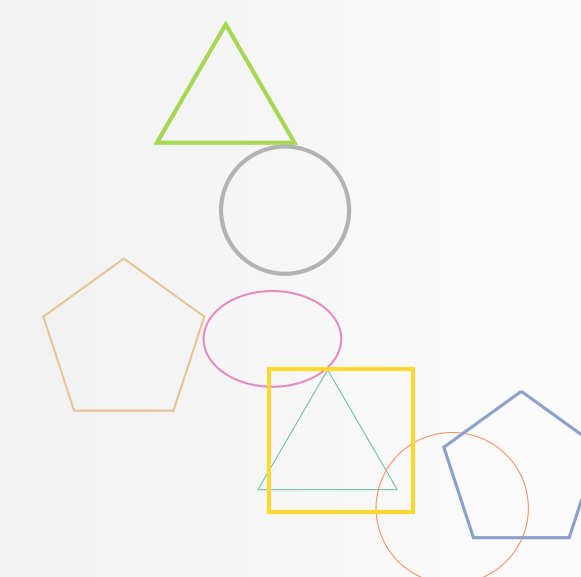[{"shape": "triangle", "thickness": 0.5, "radius": 0.69, "center": [0.564, 0.22]}, {"shape": "circle", "thickness": 0.5, "radius": 0.66, "center": [0.778, 0.119]}, {"shape": "pentagon", "thickness": 1.5, "radius": 0.7, "center": [0.897, 0.181]}, {"shape": "oval", "thickness": 1, "radius": 0.59, "center": [0.469, 0.412]}, {"shape": "triangle", "thickness": 2, "radius": 0.68, "center": [0.388, 0.82]}, {"shape": "square", "thickness": 2, "radius": 0.62, "center": [0.587, 0.236]}, {"shape": "pentagon", "thickness": 1, "radius": 0.73, "center": [0.213, 0.406]}, {"shape": "circle", "thickness": 2, "radius": 0.55, "center": [0.49, 0.635]}]